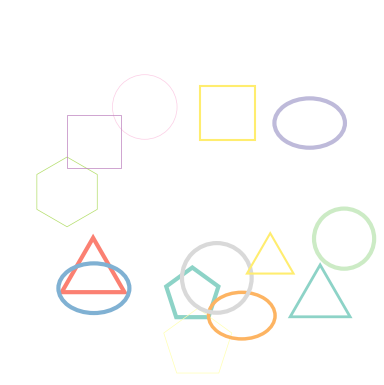[{"shape": "triangle", "thickness": 2, "radius": 0.45, "center": [0.832, 0.222]}, {"shape": "pentagon", "thickness": 3, "radius": 0.36, "center": [0.5, 0.234]}, {"shape": "pentagon", "thickness": 0.5, "radius": 0.46, "center": [0.514, 0.106]}, {"shape": "oval", "thickness": 3, "radius": 0.46, "center": [0.804, 0.68]}, {"shape": "triangle", "thickness": 3, "radius": 0.47, "center": [0.242, 0.288]}, {"shape": "oval", "thickness": 3, "radius": 0.46, "center": [0.244, 0.251]}, {"shape": "oval", "thickness": 2.5, "radius": 0.43, "center": [0.628, 0.18]}, {"shape": "hexagon", "thickness": 0.5, "radius": 0.45, "center": [0.174, 0.502]}, {"shape": "circle", "thickness": 0.5, "radius": 0.42, "center": [0.376, 0.722]}, {"shape": "circle", "thickness": 3, "radius": 0.45, "center": [0.563, 0.278]}, {"shape": "square", "thickness": 0.5, "radius": 0.35, "center": [0.245, 0.632]}, {"shape": "circle", "thickness": 3, "radius": 0.39, "center": [0.894, 0.38]}, {"shape": "square", "thickness": 1.5, "radius": 0.36, "center": [0.592, 0.706]}, {"shape": "triangle", "thickness": 1.5, "radius": 0.35, "center": [0.702, 0.324]}]